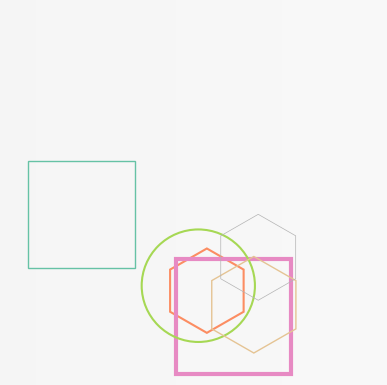[{"shape": "square", "thickness": 1, "radius": 0.69, "center": [0.211, 0.443]}, {"shape": "hexagon", "thickness": 1.5, "radius": 0.55, "center": [0.534, 0.245]}, {"shape": "square", "thickness": 3, "radius": 0.74, "center": [0.602, 0.178]}, {"shape": "circle", "thickness": 1.5, "radius": 0.73, "center": [0.512, 0.258]}, {"shape": "hexagon", "thickness": 1, "radius": 0.63, "center": [0.655, 0.208]}, {"shape": "hexagon", "thickness": 0.5, "radius": 0.56, "center": [0.666, 0.332]}]